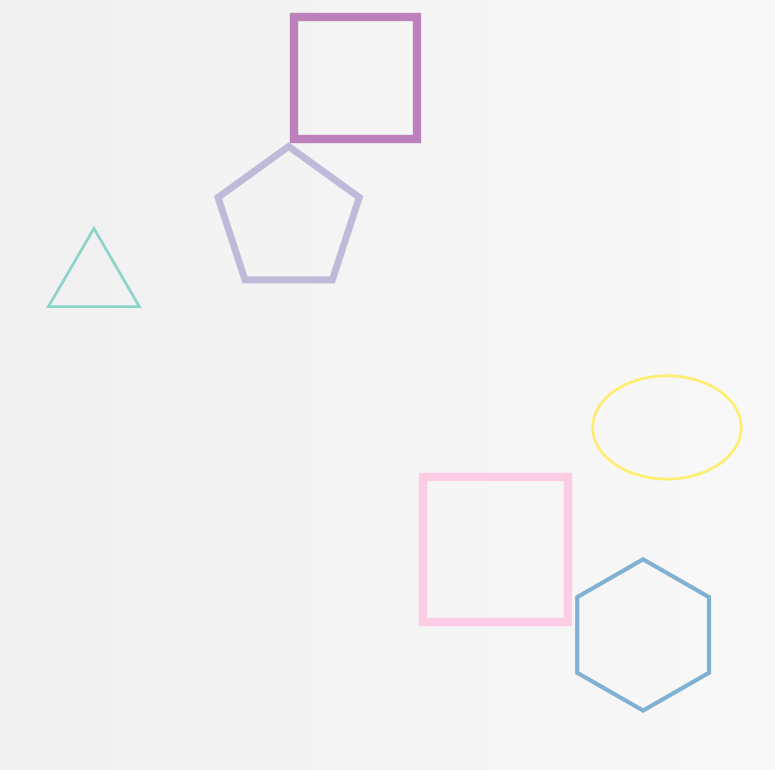[{"shape": "triangle", "thickness": 1, "radius": 0.34, "center": [0.121, 0.636]}, {"shape": "pentagon", "thickness": 2.5, "radius": 0.48, "center": [0.372, 0.714]}, {"shape": "hexagon", "thickness": 1.5, "radius": 0.49, "center": [0.83, 0.175]}, {"shape": "square", "thickness": 3, "radius": 0.47, "center": [0.639, 0.286]}, {"shape": "square", "thickness": 3, "radius": 0.4, "center": [0.459, 0.898]}, {"shape": "oval", "thickness": 1, "radius": 0.48, "center": [0.861, 0.445]}]